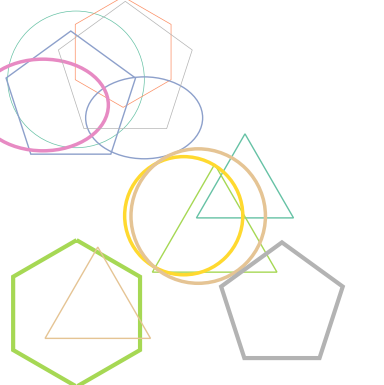[{"shape": "circle", "thickness": 0.5, "radius": 0.89, "center": [0.197, 0.794]}, {"shape": "triangle", "thickness": 1, "radius": 0.73, "center": [0.636, 0.507]}, {"shape": "hexagon", "thickness": 0.5, "radius": 0.72, "center": [0.32, 0.865]}, {"shape": "oval", "thickness": 1, "radius": 0.76, "center": [0.374, 0.694]}, {"shape": "pentagon", "thickness": 1, "radius": 0.88, "center": [0.184, 0.743]}, {"shape": "oval", "thickness": 2.5, "radius": 0.85, "center": [0.111, 0.727]}, {"shape": "triangle", "thickness": 1, "radius": 0.93, "center": [0.558, 0.387]}, {"shape": "hexagon", "thickness": 3, "radius": 0.95, "center": [0.199, 0.186]}, {"shape": "circle", "thickness": 2.5, "radius": 0.77, "center": [0.477, 0.44]}, {"shape": "triangle", "thickness": 1, "radius": 0.79, "center": [0.254, 0.2]}, {"shape": "circle", "thickness": 2.5, "radius": 0.87, "center": [0.515, 0.439]}, {"shape": "pentagon", "thickness": 3, "radius": 0.83, "center": [0.732, 0.204]}, {"shape": "pentagon", "thickness": 0.5, "radius": 0.91, "center": [0.325, 0.814]}]